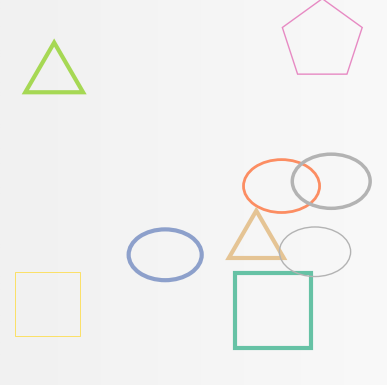[{"shape": "square", "thickness": 3, "radius": 0.49, "center": [0.703, 0.193]}, {"shape": "oval", "thickness": 2, "radius": 0.49, "center": [0.727, 0.517]}, {"shape": "oval", "thickness": 3, "radius": 0.47, "center": [0.426, 0.338]}, {"shape": "pentagon", "thickness": 1, "radius": 0.54, "center": [0.832, 0.895]}, {"shape": "triangle", "thickness": 3, "radius": 0.43, "center": [0.14, 0.803]}, {"shape": "square", "thickness": 0.5, "radius": 0.42, "center": [0.122, 0.211]}, {"shape": "triangle", "thickness": 3, "radius": 0.41, "center": [0.661, 0.371]}, {"shape": "oval", "thickness": 1, "radius": 0.46, "center": [0.813, 0.346]}, {"shape": "oval", "thickness": 2.5, "radius": 0.5, "center": [0.855, 0.529]}]